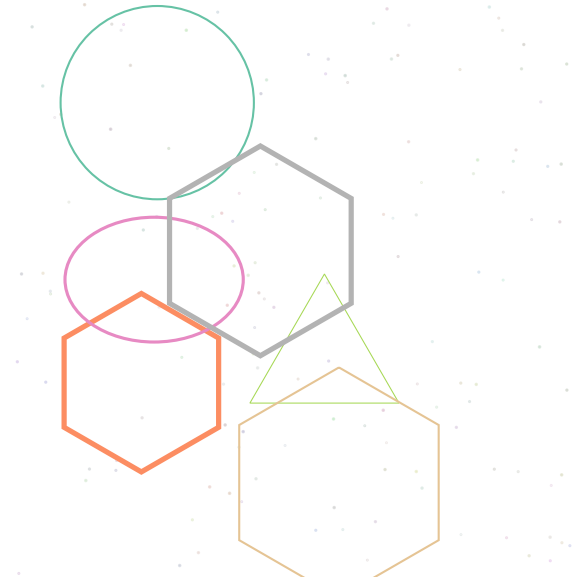[{"shape": "circle", "thickness": 1, "radius": 0.84, "center": [0.272, 0.821]}, {"shape": "hexagon", "thickness": 2.5, "radius": 0.77, "center": [0.245, 0.336]}, {"shape": "oval", "thickness": 1.5, "radius": 0.77, "center": [0.267, 0.515]}, {"shape": "triangle", "thickness": 0.5, "radius": 0.75, "center": [0.562, 0.376]}, {"shape": "hexagon", "thickness": 1, "radius": 1.0, "center": [0.587, 0.163]}, {"shape": "hexagon", "thickness": 2.5, "radius": 0.91, "center": [0.451, 0.565]}]